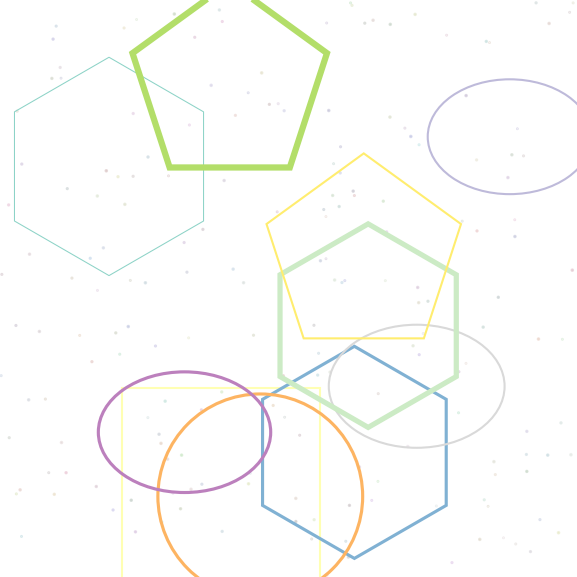[{"shape": "hexagon", "thickness": 0.5, "radius": 0.95, "center": [0.189, 0.711]}, {"shape": "square", "thickness": 1, "radius": 0.86, "center": [0.383, 0.156]}, {"shape": "oval", "thickness": 1, "radius": 0.71, "center": [0.883, 0.762]}, {"shape": "hexagon", "thickness": 1.5, "radius": 0.92, "center": [0.614, 0.216]}, {"shape": "circle", "thickness": 1.5, "radius": 0.89, "center": [0.451, 0.14]}, {"shape": "pentagon", "thickness": 3, "radius": 0.89, "center": [0.398, 0.852]}, {"shape": "oval", "thickness": 1, "radius": 0.76, "center": [0.722, 0.33]}, {"shape": "oval", "thickness": 1.5, "radius": 0.75, "center": [0.32, 0.251]}, {"shape": "hexagon", "thickness": 2.5, "radius": 0.88, "center": [0.638, 0.435]}, {"shape": "pentagon", "thickness": 1, "radius": 0.89, "center": [0.63, 0.556]}]